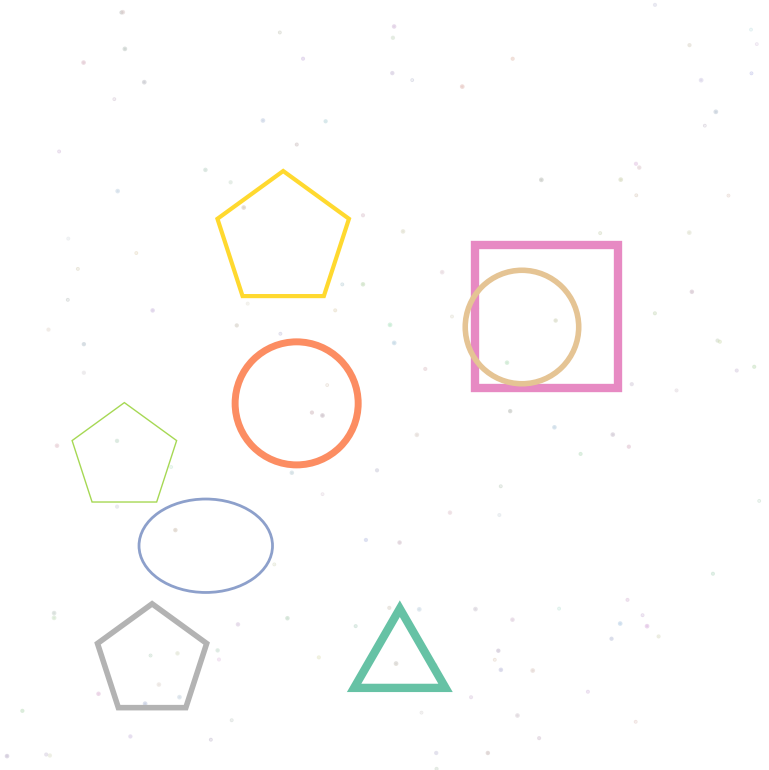[{"shape": "triangle", "thickness": 3, "radius": 0.34, "center": [0.519, 0.141]}, {"shape": "circle", "thickness": 2.5, "radius": 0.4, "center": [0.385, 0.476]}, {"shape": "oval", "thickness": 1, "radius": 0.43, "center": [0.267, 0.291]}, {"shape": "square", "thickness": 3, "radius": 0.46, "center": [0.71, 0.589]}, {"shape": "pentagon", "thickness": 0.5, "radius": 0.36, "center": [0.162, 0.406]}, {"shape": "pentagon", "thickness": 1.5, "radius": 0.45, "center": [0.368, 0.688]}, {"shape": "circle", "thickness": 2, "radius": 0.37, "center": [0.678, 0.575]}, {"shape": "pentagon", "thickness": 2, "radius": 0.37, "center": [0.198, 0.141]}]